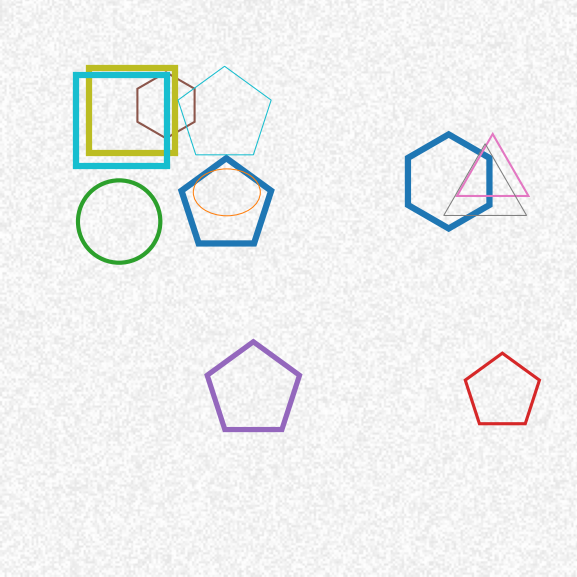[{"shape": "pentagon", "thickness": 3, "radius": 0.41, "center": [0.392, 0.644]}, {"shape": "hexagon", "thickness": 3, "radius": 0.41, "center": [0.777, 0.685]}, {"shape": "oval", "thickness": 0.5, "radius": 0.29, "center": [0.393, 0.666]}, {"shape": "circle", "thickness": 2, "radius": 0.36, "center": [0.206, 0.616]}, {"shape": "pentagon", "thickness": 1.5, "radius": 0.34, "center": [0.87, 0.32]}, {"shape": "pentagon", "thickness": 2.5, "radius": 0.42, "center": [0.439, 0.323]}, {"shape": "hexagon", "thickness": 1, "radius": 0.29, "center": [0.287, 0.817]}, {"shape": "triangle", "thickness": 1, "radius": 0.36, "center": [0.853, 0.696]}, {"shape": "triangle", "thickness": 0.5, "radius": 0.41, "center": [0.84, 0.667]}, {"shape": "square", "thickness": 3, "radius": 0.37, "center": [0.228, 0.808]}, {"shape": "square", "thickness": 3, "radius": 0.39, "center": [0.21, 0.791]}, {"shape": "pentagon", "thickness": 0.5, "radius": 0.42, "center": [0.389, 0.8]}]